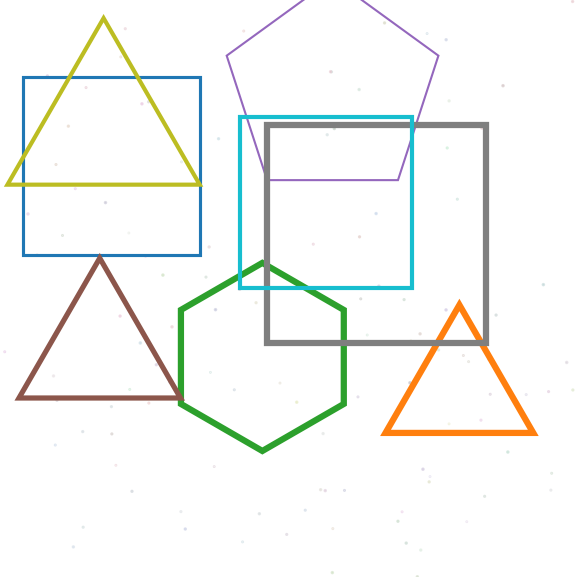[{"shape": "square", "thickness": 1.5, "radius": 0.77, "center": [0.193, 0.712]}, {"shape": "triangle", "thickness": 3, "radius": 0.74, "center": [0.796, 0.323]}, {"shape": "hexagon", "thickness": 3, "radius": 0.81, "center": [0.454, 0.381]}, {"shape": "pentagon", "thickness": 1, "radius": 0.96, "center": [0.576, 0.843]}, {"shape": "triangle", "thickness": 2.5, "radius": 0.81, "center": [0.173, 0.391]}, {"shape": "square", "thickness": 3, "radius": 0.95, "center": [0.652, 0.594]}, {"shape": "triangle", "thickness": 2, "radius": 0.96, "center": [0.179, 0.775]}, {"shape": "square", "thickness": 2, "radius": 0.74, "center": [0.565, 0.649]}]